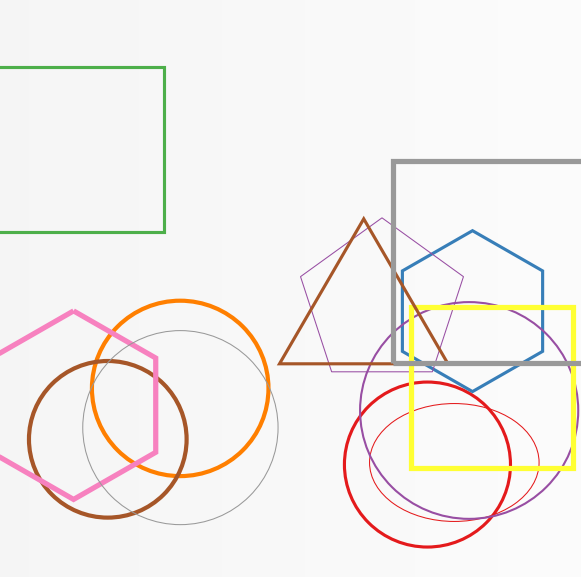[{"shape": "circle", "thickness": 1.5, "radius": 0.71, "center": [0.735, 0.195]}, {"shape": "oval", "thickness": 0.5, "radius": 0.73, "center": [0.782, 0.198]}, {"shape": "hexagon", "thickness": 1.5, "radius": 0.7, "center": [0.813, 0.46]}, {"shape": "square", "thickness": 1.5, "radius": 0.71, "center": [0.139, 0.74]}, {"shape": "pentagon", "thickness": 0.5, "radius": 0.74, "center": [0.657, 0.475]}, {"shape": "circle", "thickness": 1, "radius": 0.94, "center": [0.807, 0.288]}, {"shape": "circle", "thickness": 2, "radius": 0.76, "center": [0.31, 0.327]}, {"shape": "square", "thickness": 2.5, "radius": 0.7, "center": [0.847, 0.328]}, {"shape": "circle", "thickness": 2, "radius": 0.68, "center": [0.185, 0.238]}, {"shape": "triangle", "thickness": 1.5, "radius": 0.84, "center": [0.626, 0.453]}, {"shape": "hexagon", "thickness": 2.5, "radius": 0.82, "center": [0.127, 0.298]}, {"shape": "square", "thickness": 2.5, "radius": 0.88, "center": [0.852, 0.546]}, {"shape": "circle", "thickness": 0.5, "radius": 0.84, "center": [0.31, 0.259]}]